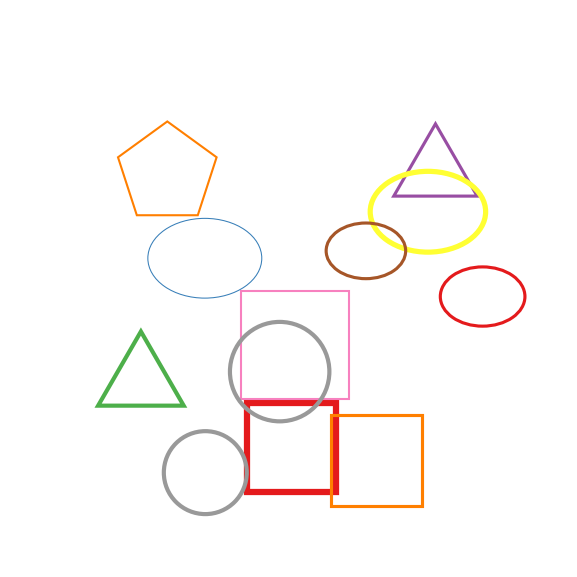[{"shape": "oval", "thickness": 1.5, "radius": 0.37, "center": [0.836, 0.486]}, {"shape": "square", "thickness": 3, "radius": 0.39, "center": [0.504, 0.224]}, {"shape": "oval", "thickness": 0.5, "radius": 0.49, "center": [0.355, 0.552]}, {"shape": "triangle", "thickness": 2, "radius": 0.43, "center": [0.244, 0.339]}, {"shape": "triangle", "thickness": 1.5, "radius": 0.42, "center": [0.754, 0.701]}, {"shape": "square", "thickness": 1.5, "radius": 0.4, "center": [0.652, 0.202]}, {"shape": "pentagon", "thickness": 1, "radius": 0.45, "center": [0.29, 0.699]}, {"shape": "oval", "thickness": 2.5, "radius": 0.5, "center": [0.741, 0.633]}, {"shape": "oval", "thickness": 1.5, "radius": 0.34, "center": [0.634, 0.565]}, {"shape": "square", "thickness": 1, "radius": 0.47, "center": [0.51, 0.401]}, {"shape": "circle", "thickness": 2, "radius": 0.36, "center": [0.355, 0.181]}, {"shape": "circle", "thickness": 2, "radius": 0.43, "center": [0.484, 0.356]}]